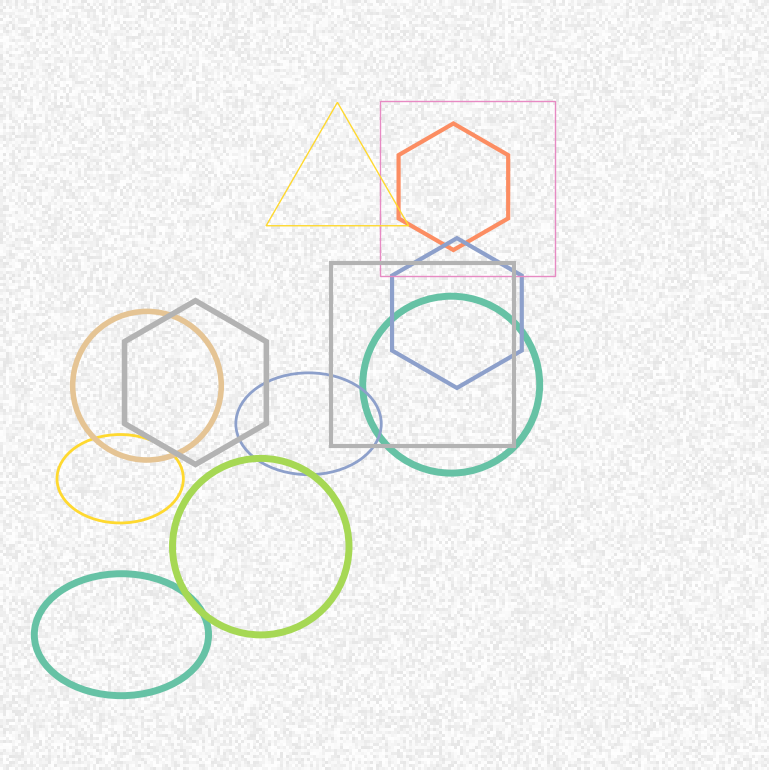[{"shape": "circle", "thickness": 2.5, "radius": 0.57, "center": [0.586, 0.5]}, {"shape": "oval", "thickness": 2.5, "radius": 0.57, "center": [0.158, 0.176]}, {"shape": "hexagon", "thickness": 1.5, "radius": 0.41, "center": [0.589, 0.757]}, {"shape": "hexagon", "thickness": 1.5, "radius": 0.49, "center": [0.593, 0.593]}, {"shape": "oval", "thickness": 1, "radius": 0.47, "center": [0.401, 0.45]}, {"shape": "square", "thickness": 0.5, "radius": 0.57, "center": [0.607, 0.755]}, {"shape": "circle", "thickness": 2.5, "radius": 0.57, "center": [0.339, 0.29]}, {"shape": "triangle", "thickness": 0.5, "radius": 0.53, "center": [0.438, 0.76]}, {"shape": "oval", "thickness": 1, "radius": 0.41, "center": [0.156, 0.378]}, {"shape": "circle", "thickness": 2, "radius": 0.48, "center": [0.191, 0.499]}, {"shape": "hexagon", "thickness": 2, "radius": 0.53, "center": [0.254, 0.503]}, {"shape": "square", "thickness": 1.5, "radius": 0.59, "center": [0.548, 0.539]}]